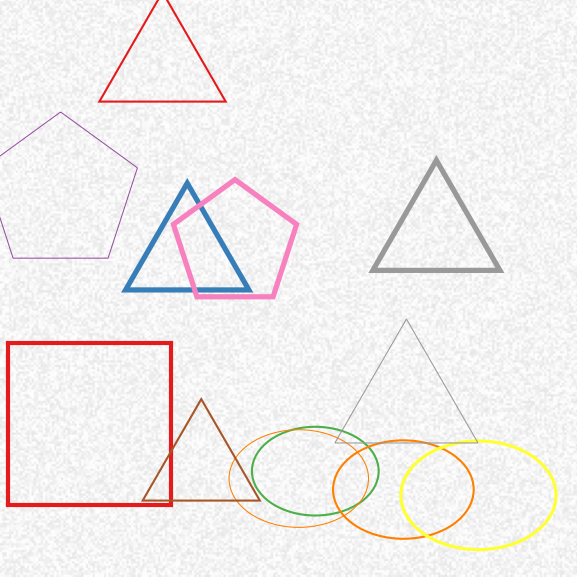[{"shape": "square", "thickness": 2, "radius": 0.7, "center": [0.155, 0.265]}, {"shape": "triangle", "thickness": 1, "radius": 0.63, "center": [0.281, 0.886]}, {"shape": "triangle", "thickness": 2.5, "radius": 0.62, "center": [0.324, 0.559]}, {"shape": "oval", "thickness": 1, "radius": 0.55, "center": [0.546, 0.183]}, {"shape": "pentagon", "thickness": 0.5, "radius": 0.7, "center": [0.105, 0.665]}, {"shape": "oval", "thickness": 0.5, "radius": 0.6, "center": [0.517, 0.17]}, {"shape": "oval", "thickness": 1, "radius": 0.61, "center": [0.698, 0.151]}, {"shape": "oval", "thickness": 1.5, "radius": 0.67, "center": [0.828, 0.141]}, {"shape": "triangle", "thickness": 1, "radius": 0.59, "center": [0.349, 0.191]}, {"shape": "pentagon", "thickness": 2.5, "radius": 0.56, "center": [0.407, 0.576]}, {"shape": "triangle", "thickness": 0.5, "radius": 0.72, "center": [0.704, 0.304]}, {"shape": "triangle", "thickness": 2.5, "radius": 0.64, "center": [0.756, 0.594]}]